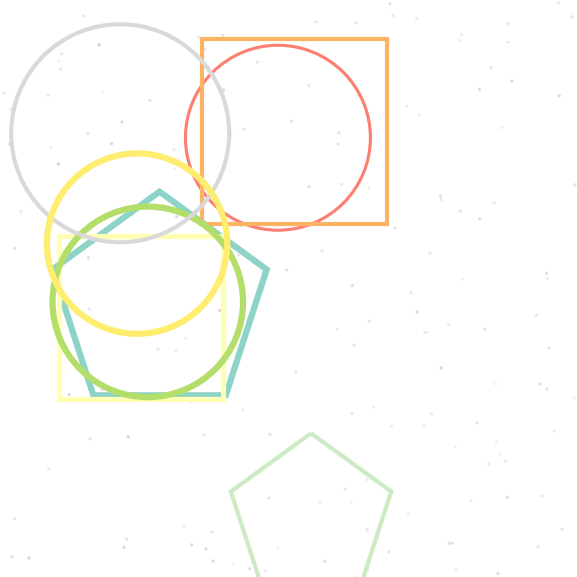[{"shape": "pentagon", "thickness": 3, "radius": 0.97, "center": [0.276, 0.472]}, {"shape": "square", "thickness": 2.5, "radius": 0.71, "center": [0.244, 0.449]}, {"shape": "circle", "thickness": 1.5, "radius": 0.8, "center": [0.481, 0.761]}, {"shape": "square", "thickness": 2, "radius": 0.8, "center": [0.51, 0.771]}, {"shape": "circle", "thickness": 3, "radius": 0.82, "center": [0.256, 0.476]}, {"shape": "circle", "thickness": 2, "radius": 0.94, "center": [0.208, 0.768]}, {"shape": "pentagon", "thickness": 2, "radius": 0.73, "center": [0.539, 0.103]}, {"shape": "circle", "thickness": 3, "radius": 0.78, "center": [0.237, 0.577]}]